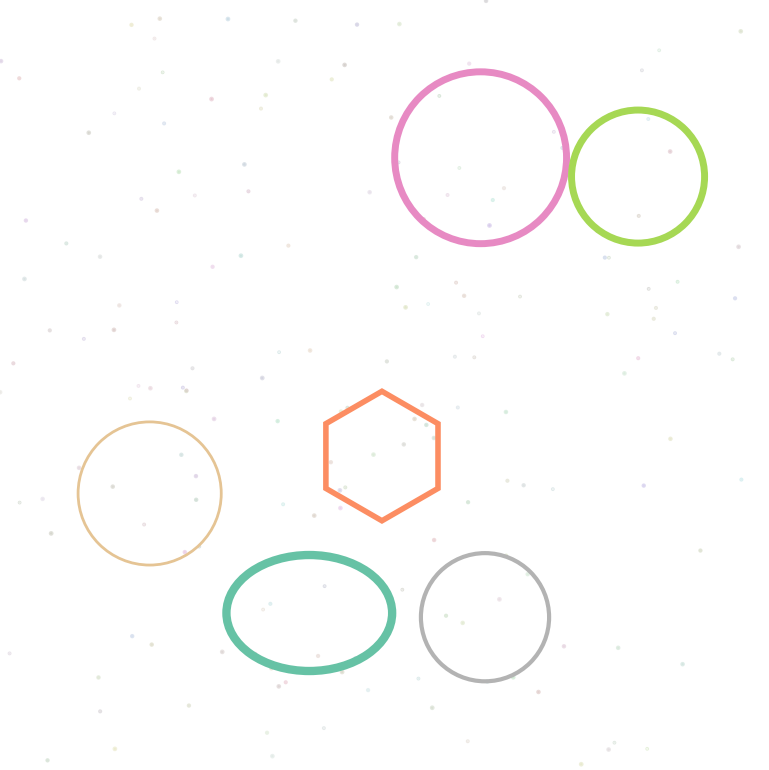[{"shape": "oval", "thickness": 3, "radius": 0.54, "center": [0.402, 0.204]}, {"shape": "hexagon", "thickness": 2, "radius": 0.42, "center": [0.496, 0.408]}, {"shape": "circle", "thickness": 2.5, "radius": 0.56, "center": [0.624, 0.795]}, {"shape": "circle", "thickness": 2.5, "radius": 0.43, "center": [0.829, 0.771]}, {"shape": "circle", "thickness": 1, "radius": 0.46, "center": [0.194, 0.359]}, {"shape": "circle", "thickness": 1.5, "radius": 0.42, "center": [0.63, 0.198]}]